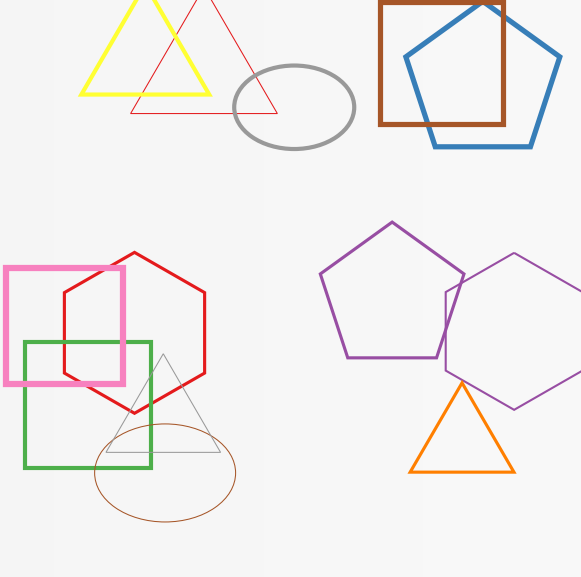[{"shape": "triangle", "thickness": 0.5, "radius": 0.73, "center": [0.351, 0.875]}, {"shape": "hexagon", "thickness": 1.5, "radius": 0.7, "center": [0.231, 0.423]}, {"shape": "pentagon", "thickness": 2.5, "radius": 0.7, "center": [0.831, 0.858]}, {"shape": "square", "thickness": 2, "radius": 0.54, "center": [0.151, 0.298]}, {"shape": "hexagon", "thickness": 1, "radius": 0.68, "center": [0.885, 0.425]}, {"shape": "pentagon", "thickness": 1.5, "radius": 0.65, "center": [0.675, 0.485]}, {"shape": "triangle", "thickness": 1.5, "radius": 0.52, "center": [0.795, 0.233]}, {"shape": "triangle", "thickness": 2, "radius": 0.64, "center": [0.25, 0.899]}, {"shape": "oval", "thickness": 0.5, "radius": 0.61, "center": [0.284, 0.18]}, {"shape": "square", "thickness": 2.5, "radius": 0.53, "center": [0.759, 0.89]}, {"shape": "square", "thickness": 3, "radius": 0.51, "center": [0.111, 0.435]}, {"shape": "oval", "thickness": 2, "radius": 0.52, "center": [0.506, 0.813]}, {"shape": "triangle", "thickness": 0.5, "radius": 0.57, "center": [0.281, 0.273]}]